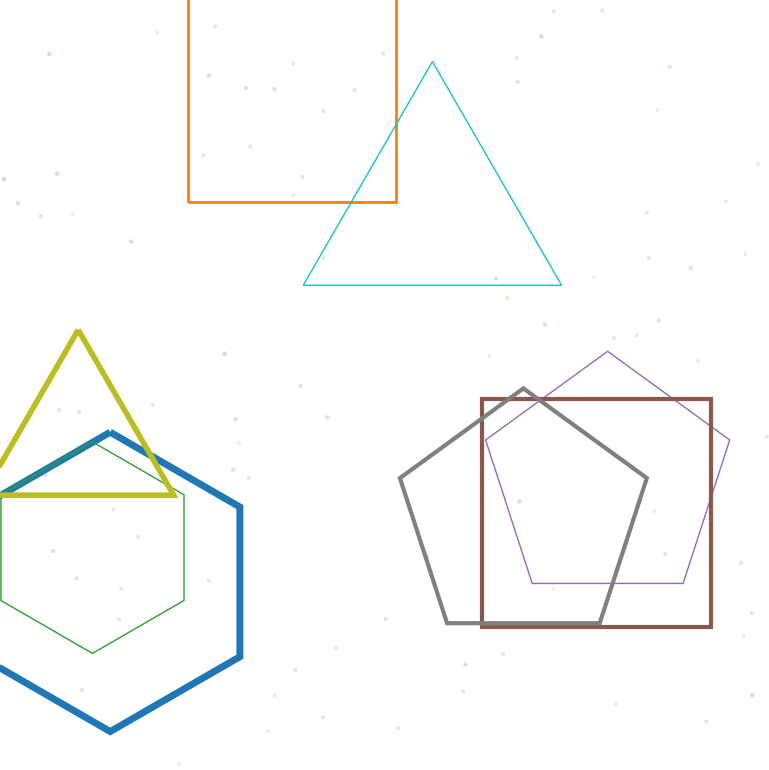[{"shape": "hexagon", "thickness": 2.5, "radius": 0.97, "center": [0.143, 0.244]}, {"shape": "square", "thickness": 1, "radius": 0.67, "center": [0.379, 0.872]}, {"shape": "hexagon", "thickness": 0.5, "radius": 0.69, "center": [0.12, 0.289]}, {"shape": "pentagon", "thickness": 0.5, "radius": 0.83, "center": [0.789, 0.377]}, {"shape": "square", "thickness": 1.5, "radius": 0.74, "center": [0.775, 0.334]}, {"shape": "pentagon", "thickness": 1.5, "radius": 0.84, "center": [0.68, 0.327]}, {"shape": "triangle", "thickness": 2, "radius": 0.72, "center": [0.102, 0.429]}, {"shape": "triangle", "thickness": 0.5, "radius": 0.97, "center": [0.562, 0.726]}]